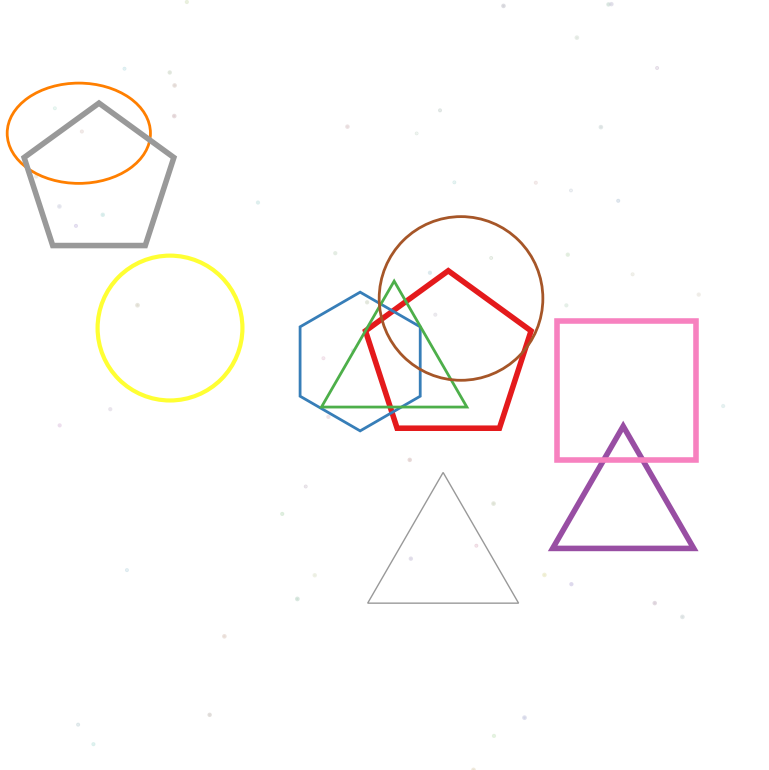[{"shape": "pentagon", "thickness": 2, "radius": 0.57, "center": [0.582, 0.535]}, {"shape": "hexagon", "thickness": 1, "radius": 0.45, "center": [0.468, 0.53]}, {"shape": "triangle", "thickness": 1, "radius": 0.55, "center": [0.512, 0.526]}, {"shape": "triangle", "thickness": 2, "radius": 0.53, "center": [0.809, 0.341]}, {"shape": "oval", "thickness": 1, "radius": 0.47, "center": [0.102, 0.827]}, {"shape": "circle", "thickness": 1.5, "radius": 0.47, "center": [0.221, 0.574]}, {"shape": "circle", "thickness": 1, "radius": 0.53, "center": [0.599, 0.612]}, {"shape": "square", "thickness": 2, "radius": 0.45, "center": [0.814, 0.493]}, {"shape": "triangle", "thickness": 0.5, "radius": 0.57, "center": [0.575, 0.273]}, {"shape": "pentagon", "thickness": 2, "radius": 0.51, "center": [0.129, 0.764]}]